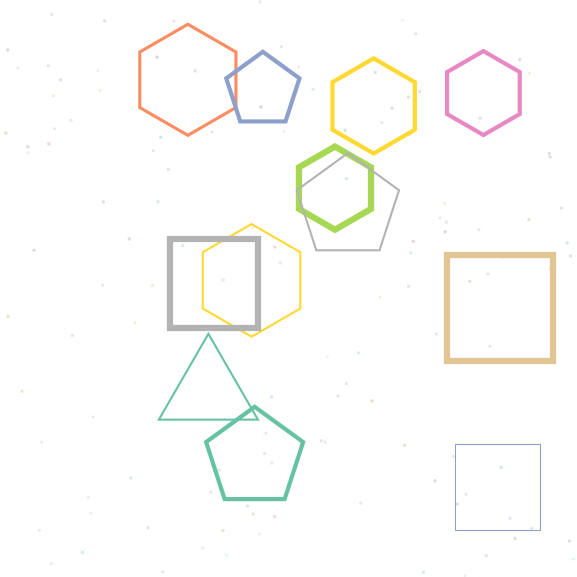[{"shape": "pentagon", "thickness": 2, "radius": 0.44, "center": [0.441, 0.206]}, {"shape": "triangle", "thickness": 1, "radius": 0.5, "center": [0.361, 0.322]}, {"shape": "hexagon", "thickness": 1.5, "radius": 0.48, "center": [0.325, 0.861]}, {"shape": "pentagon", "thickness": 2, "radius": 0.33, "center": [0.455, 0.843]}, {"shape": "square", "thickness": 0.5, "radius": 0.37, "center": [0.862, 0.156]}, {"shape": "hexagon", "thickness": 2, "radius": 0.36, "center": [0.837, 0.838]}, {"shape": "hexagon", "thickness": 3, "radius": 0.36, "center": [0.58, 0.673]}, {"shape": "hexagon", "thickness": 2, "radius": 0.41, "center": [0.647, 0.816]}, {"shape": "hexagon", "thickness": 1, "radius": 0.49, "center": [0.436, 0.514]}, {"shape": "square", "thickness": 3, "radius": 0.46, "center": [0.866, 0.466]}, {"shape": "pentagon", "thickness": 1, "radius": 0.47, "center": [0.602, 0.641]}, {"shape": "square", "thickness": 3, "radius": 0.38, "center": [0.371, 0.508]}]